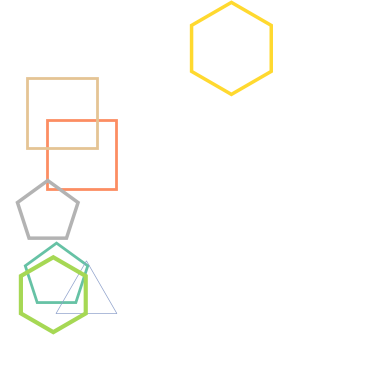[{"shape": "pentagon", "thickness": 2, "radius": 0.43, "center": [0.147, 0.283]}, {"shape": "square", "thickness": 2, "radius": 0.45, "center": [0.211, 0.6]}, {"shape": "triangle", "thickness": 0.5, "radius": 0.46, "center": [0.225, 0.231]}, {"shape": "hexagon", "thickness": 3, "radius": 0.49, "center": [0.138, 0.235]}, {"shape": "hexagon", "thickness": 2.5, "radius": 0.6, "center": [0.601, 0.874]}, {"shape": "square", "thickness": 2, "radius": 0.45, "center": [0.161, 0.706]}, {"shape": "pentagon", "thickness": 2.5, "radius": 0.41, "center": [0.124, 0.448]}]